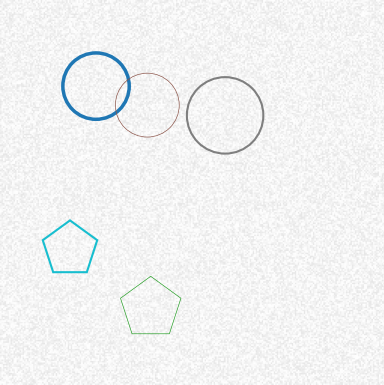[{"shape": "circle", "thickness": 2.5, "radius": 0.43, "center": [0.249, 0.776]}, {"shape": "pentagon", "thickness": 0.5, "radius": 0.41, "center": [0.391, 0.2]}, {"shape": "circle", "thickness": 0.5, "radius": 0.41, "center": [0.383, 0.727]}, {"shape": "circle", "thickness": 1.5, "radius": 0.5, "center": [0.585, 0.7]}, {"shape": "pentagon", "thickness": 1.5, "radius": 0.37, "center": [0.182, 0.353]}]